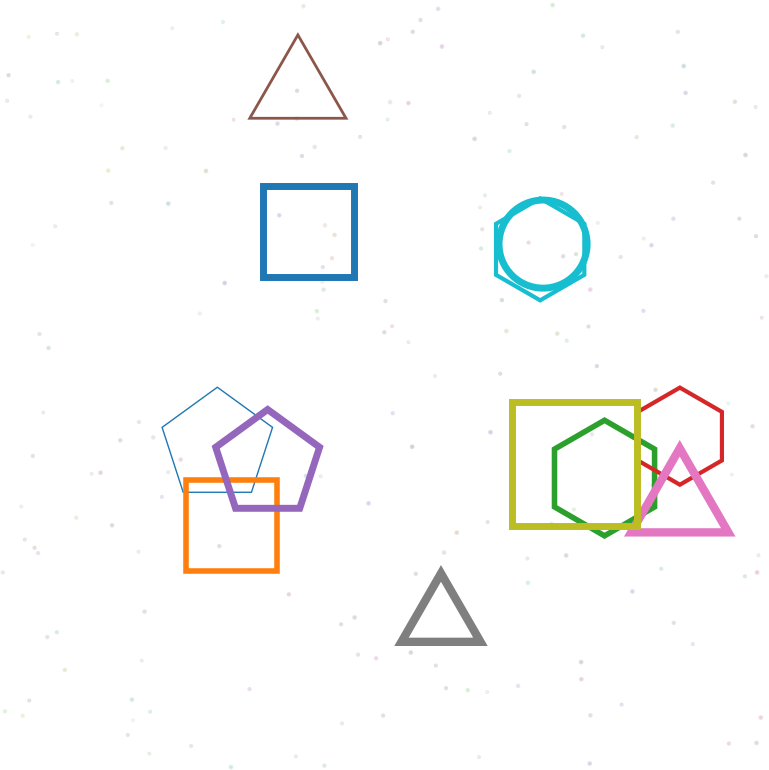[{"shape": "square", "thickness": 2.5, "radius": 0.3, "center": [0.401, 0.699]}, {"shape": "pentagon", "thickness": 0.5, "radius": 0.38, "center": [0.282, 0.422]}, {"shape": "square", "thickness": 2, "radius": 0.29, "center": [0.3, 0.317]}, {"shape": "hexagon", "thickness": 2, "radius": 0.38, "center": [0.785, 0.379]}, {"shape": "hexagon", "thickness": 1.5, "radius": 0.32, "center": [0.883, 0.434]}, {"shape": "pentagon", "thickness": 2.5, "radius": 0.35, "center": [0.348, 0.397]}, {"shape": "triangle", "thickness": 1, "radius": 0.36, "center": [0.387, 0.883]}, {"shape": "triangle", "thickness": 3, "radius": 0.36, "center": [0.883, 0.345]}, {"shape": "triangle", "thickness": 3, "radius": 0.3, "center": [0.573, 0.196]}, {"shape": "square", "thickness": 2.5, "radius": 0.4, "center": [0.746, 0.397]}, {"shape": "hexagon", "thickness": 1.5, "radius": 0.33, "center": [0.702, 0.676]}, {"shape": "circle", "thickness": 2.5, "radius": 0.29, "center": [0.705, 0.683]}]